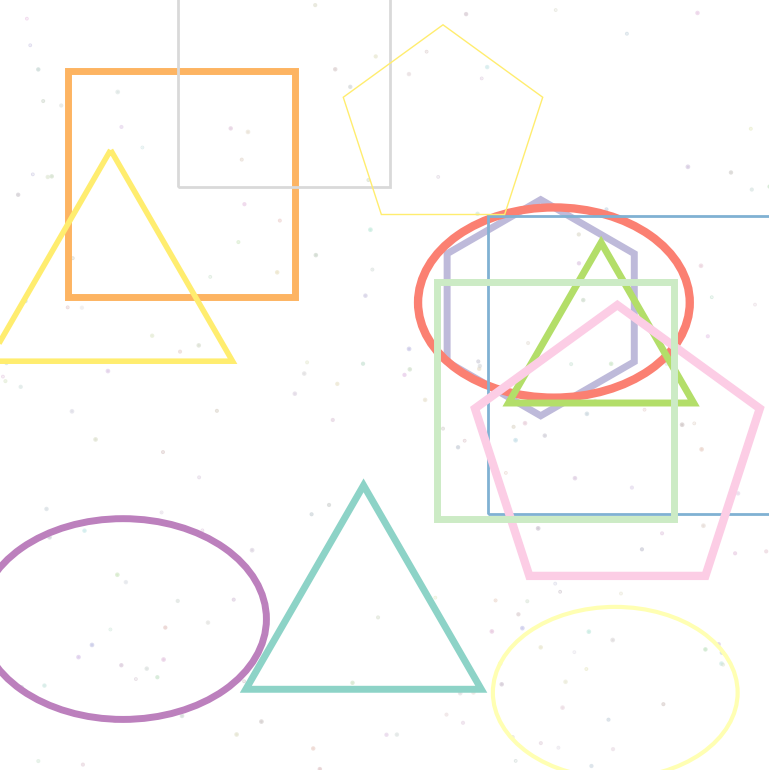[{"shape": "triangle", "thickness": 2.5, "radius": 0.88, "center": [0.472, 0.193]}, {"shape": "oval", "thickness": 1.5, "radius": 0.79, "center": [0.799, 0.101]}, {"shape": "hexagon", "thickness": 2.5, "radius": 0.7, "center": [0.702, 0.6]}, {"shape": "oval", "thickness": 3, "radius": 0.88, "center": [0.719, 0.607]}, {"shape": "square", "thickness": 1, "radius": 0.97, "center": [0.827, 0.526]}, {"shape": "square", "thickness": 2.5, "radius": 0.74, "center": [0.235, 0.761]}, {"shape": "triangle", "thickness": 2.5, "radius": 0.69, "center": [0.781, 0.546]}, {"shape": "pentagon", "thickness": 3, "radius": 0.97, "center": [0.802, 0.409]}, {"shape": "square", "thickness": 1, "radius": 0.69, "center": [0.369, 0.895]}, {"shape": "oval", "thickness": 2.5, "radius": 0.93, "center": [0.16, 0.196]}, {"shape": "square", "thickness": 2.5, "radius": 0.77, "center": [0.722, 0.48]}, {"shape": "pentagon", "thickness": 0.5, "radius": 0.68, "center": [0.575, 0.832]}, {"shape": "triangle", "thickness": 2, "radius": 0.91, "center": [0.144, 0.622]}]